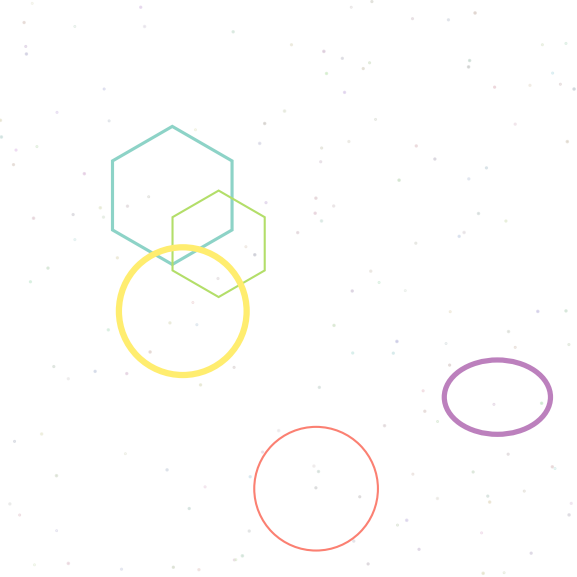[{"shape": "hexagon", "thickness": 1.5, "radius": 0.6, "center": [0.298, 0.661]}, {"shape": "circle", "thickness": 1, "radius": 0.54, "center": [0.547, 0.153]}, {"shape": "hexagon", "thickness": 1, "radius": 0.46, "center": [0.379, 0.577]}, {"shape": "oval", "thickness": 2.5, "radius": 0.46, "center": [0.861, 0.311]}, {"shape": "circle", "thickness": 3, "radius": 0.55, "center": [0.316, 0.46]}]